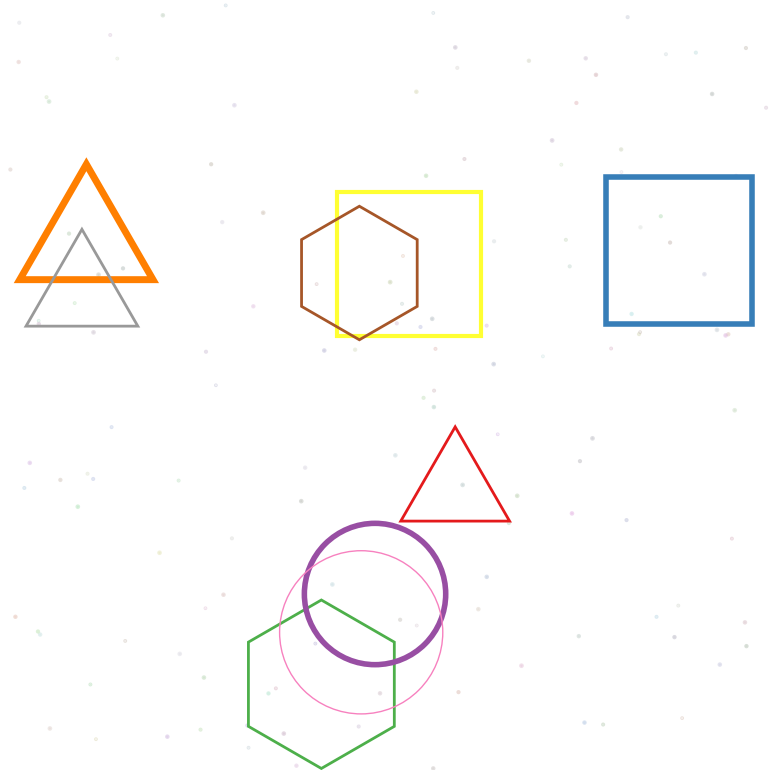[{"shape": "triangle", "thickness": 1, "radius": 0.41, "center": [0.591, 0.364]}, {"shape": "square", "thickness": 2, "radius": 0.48, "center": [0.882, 0.674]}, {"shape": "hexagon", "thickness": 1, "radius": 0.55, "center": [0.417, 0.111]}, {"shape": "circle", "thickness": 2, "radius": 0.46, "center": [0.487, 0.229]}, {"shape": "triangle", "thickness": 2.5, "radius": 0.5, "center": [0.112, 0.687]}, {"shape": "square", "thickness": 1.5, "radius": 0.47, "center": [0.531, 0.657]}, {"shape": "hexagon", "thickness": 1, "radius": 0.43, "center": [0.467, 0.645]}, {"shape": "circle", "thickness": 0.5, "radius": 0.53, "center": [0.469, 0.179]}, {"shape": "triangle", "thickness": 1, "radius": 0.42, "center": [0.106, 0.618]}]